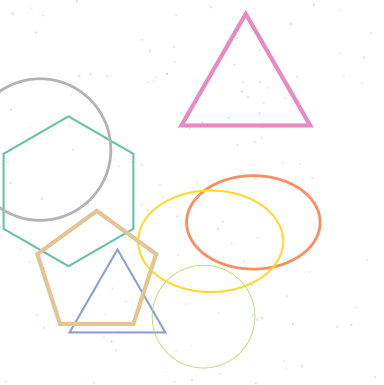[{"shape": "hexagon", "thickness": 1.5, "radius": 0.97, "center": [0.178, 0.503]}, {"shape": "oval", "thickness": 2, "radius": 0.87, "center": [0.658, 0.422]}, {"shape": "triangle", "thickness": 1.5, "radius": 0.72, "center": [0.305, 0.208]}, {"shape": "triangle", "thickness": 3, "radius": 0.97, "center": [0.638, 0.771]}, {"shape": "circle", "thickness": 0.5, "radius": 0.67, "center": [0.529, 0.178]}, {"shape": "oval", "thickness": 1.5, "radius": 0.94, "center": [0.547, 0.373]}, {"shape": "pentagon", "thickness": 3, "radius": 0.81, "center": [0.251, 0.29]}, {"shape": "circle", "thickness": 2, "radius": 0.92, "center": [0.104, 0.612]}]